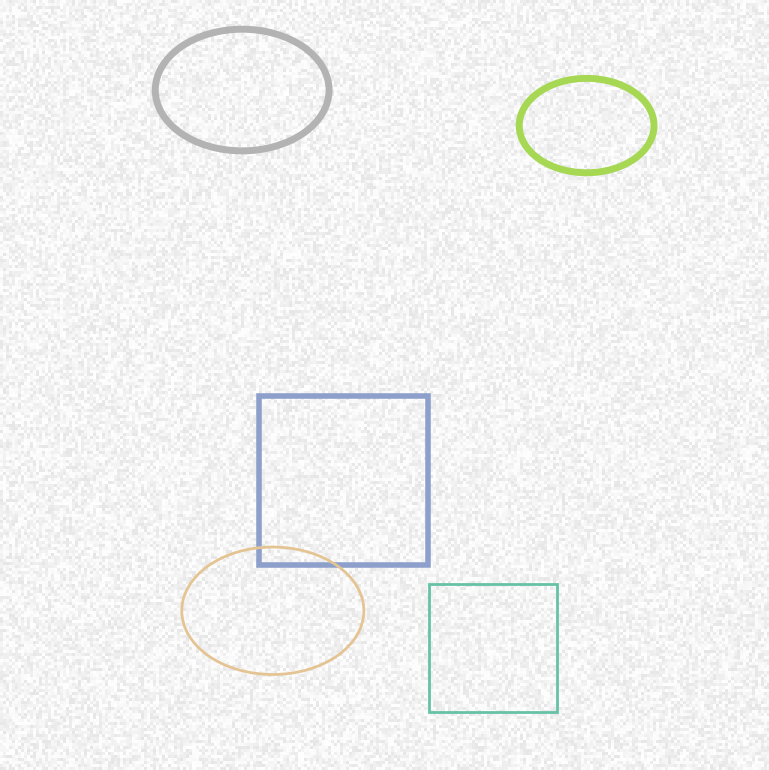[{"shape": "square", "thickness": 1, "radius": 0.42, "center": [0.64, 0.158]}, {"shape": "square", "thickness": 2, "radius": 0.55, "center": [0.446, 0.376]}, {"shape": "oval", "thickness": 2.5, "radius": 0.44, "center": [0.762, 0.837]}, {"shape": "oval", "thickness": 1, "radius": 0.59, "center": [0.354, 0.207]}, {"shape": "oval", "thickness": 2.5, "radius": 0.56, "center": [0.315, 0.883]}]